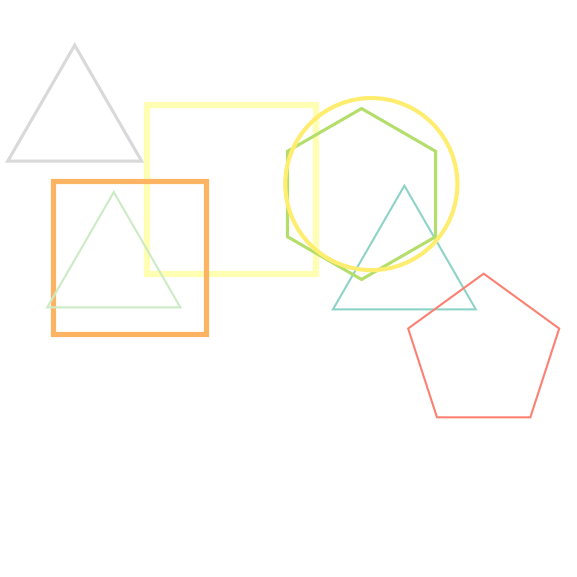[{"shape": "triangle", "thickness": 1, "radius": 0.71, "center": [0.7, 0.535]}, {"shape": "square", "thickness": 3, "radius": 0.73, "center": [0.401, 0.671]}, {"shape": "pentagon", "thickness": 1, "radius": 0.69, "center": [0.838, 0.388]}, {"shape": "square", "thickness": 2.5, "radius": 0.66, "center": [0.225, 0.553]}, {"shape": "hexagon", "thickness": 1.5, "radius": 0.74, "center": [0.626, 0.663]}, {"shape": "triangle", "thickness": 1.5, "radius": 0.67, "center": [0.129, 0.787]}, {"shape": "triangle", "thickness": 1, "radius": 0.67, "center": [0.197, 0.533]}, {"shape": "circle", "thickness": 2, "radius": 0.75, "center": [0.643, 0.68]}]